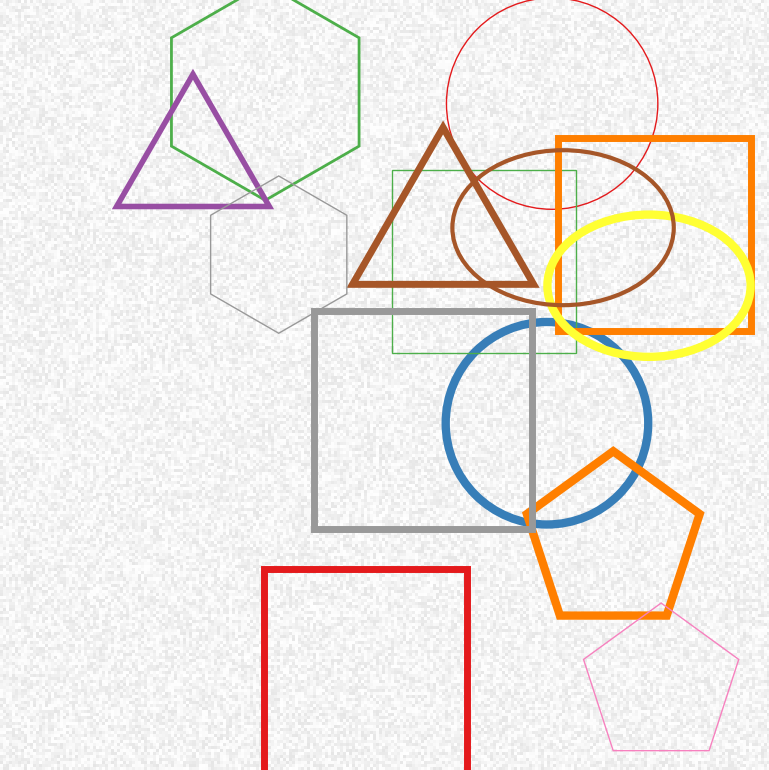[{"shape": "square", "thickness": 2.5, "radius": 0.66, "center": [0.474, 0.128]}, {"shape": "circle", "thickness": 0.5, "radius": 0.69, "center": [0.717, 0.865]}, {"shape": "circle", "thickness": 3, "radius": 0.66, "center": [0.71, 0.45]}, {"shape": "square", "thickness": 0.5, "radius": 0.6, "center": [0.628, 0.661]}, {"shape": "hexagon", "thickness": 1, "radius": 0.7, "center": [0.344, 0.881]}, {"shape": "triangle", "thickness": 2, "radius": 0.57, "center": [0.251, 0.789]}, {"shape": "square", "thickness": 2.5, "radius": 0.63, "center": [0.85, 0.696]}, {"shape": "pentagon", "thickness": 3, "radius": 0.59, "center": [0.796, 0.296]}, {"shape": "oval", "thickness": 3, "radius": 0.66, "center": [0.843, 0.629]}, {"shape": "triangle", "thickness": 2.5, "radius": 0.68, "center": [0.575, 0.699]}, {"shape": "oval", "thickness": 1.5, "radius": 0.72, "center": [0.731, 0.704]}, {"shape": "pentagon", "thickness": 0.5, "radius": 0.53, "center": [0.859, 0.111]}, {"shape": "square", "thickness": 2.5, "radius": 0.71, "center": [0.549, 0.454]}, {"shape": "hexagon", "thickness": 0.5, "radius": 0.51, "center": [0.362, 0.669]}]